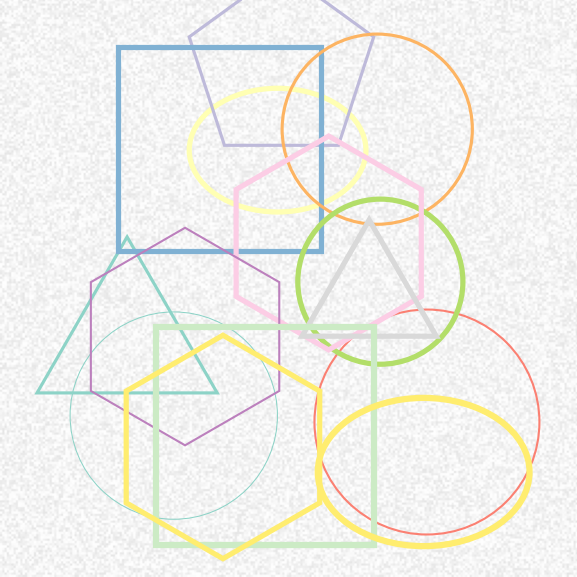[{"shape": "circle", "thickness": 0.5, "radius": 0.9, "center": [0.301, 0.279]}, {"shape": "triangle", "thickness": 1.5, "radius": 0.9, "center": [0.22, 0.409]}, {"shape": "oval", "thickness": 2.5, "radius": 0.77, "center": [0.481, 0.739]}, {"shape": "pentagon", "thickness": 1.5, "radius": 0.84, "center": [0.487, 0.883]}, {"shape": "circle", "thickness": 1, "radius": 0.97, "center": [0.739, 0.268]}, {"shape": "square", "thickness": 2.5, "radius": 0.88, "center": [0.38, 0.741]}, {"shape": "circle", "thickness": 1.5, "radius": 0.82, "center": [0.653, 0.775]}, {"shape": "circle", "thickness": 2.5, "radius": 0.71, "center": [0.659, 0.511]}, {"shape": "hexagon", "thickness": 2.5, "radius": 0.93, "center": [0.569, 0.578]}, {"shape": "triangle", "thickness": 2.5, "radius": 0.67, "center": [0.639, 0.484]}, {"shape": "hexagon", "thickness": 1, "radius": 0.94, "center": [0.32, 0.416]}, {"shape": "square", "thickness": 3, "radius": 0.94, "center": [0.459, 0.245]}, {"shape": "hexagon", "thickness": 2.5, "radius": 0.97, "center": [0.386, 0.225]}, {"shape": "oval", "thickness": 3, "radius": 0.92, "center": [0.734, 0.182]}]